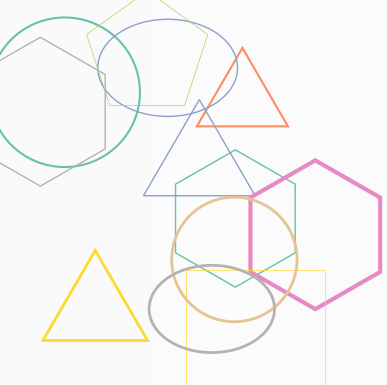[{"shape": "hexagon", "thickness": 1, "radius": 0.89, "center": [0.607, 0.432]}, {"shape": "circle", "thickness": 1.5, "radius": 0.97, "center": [0.167, 0.76]}, {"shape": "triangle", "thickness": 1.5, "radius": 0.68, "center": [0.626, 0.74]}, {"shape": "triangle", "thickness": 1, "radius": 0.83, "center": [0.514, 0.575]}, {"shape": "oval", "thickness": 1, "radius": 0.9, "center": [0.433, 0.824]}, {"shape": "hexagon", "thickness": 3, "radius": 0.97, "center": [0.814, 0.39]}, {"shape": "pentagon", "thickness": 0.5, "radius": 0.82, "center": [0.38, 0.859]}, {"shape": "triangle", "thickness": 2, "radius": 0.78, "center": [0.246, 0.194]}, {"shape": "square", "thickness": 0.5, "radius": 0.89, "center": [0.659, 0.119]}, {"shape": "circle", "thickness": 2, "radius": 0.81, "center": [0.605, 0.326]}, {"shape": "oval", "thickness": 2, "radius": 0.81, "center": [0.547, 0.198]}, {"shape": "hexagon", "thickness": 1, "radius": 0.97, "center": [0.104, 0.71]}]